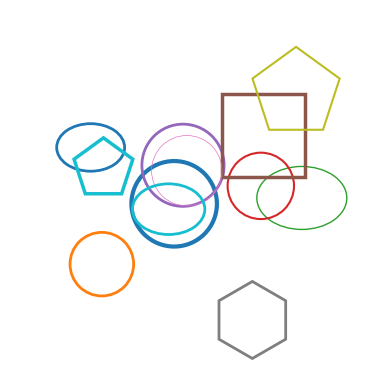[{"shape": "circle", "thickness": 3, "radius": 0.56, "center": [0.452, 0.471]}, {"shape": "oval", "thickness": 2, "radius": 0.44, "center": [0.235, 0.617]}, {"shape": "circle", "thickness": 2, "radius": 0.41, "center": [0.264, 0.314]}, {"shape": "oval", "thickness": 1, "radius": 0.58, "center": [0.784, 0.486]}, {"shape": "circle", "thickness": 1.5, "radius": 0.43, "center": [0.677, 0.517]}, {"shape": "circle", "thickness": 2, "radius": 0.53, "center": [0.475, 0.571]}, {"shape": "square", "thickness": 2.5, "radius": 0.54, "center": [0.684, 0.648]}, {"shape": "circle", "thickness": 0.5, "radius": 0.46, "center": [0.485, 0.557]}, {"shape": "hexagon", "thickness": 2, "radius": 0.5, "center": [0.655, 0.169]}, {"shape": "pentagon", "thickness": 1.5, "radius": 0.6, "center": [0.769, 0.759]}, {"shape": "pentagon", "thickness": 2.5, "radius": 0.4, "center": [0.269, 0.562]}, {"shape": "oval", "thickness": 2, "radius": 0.47, "center": [0.438, 0.457]}]